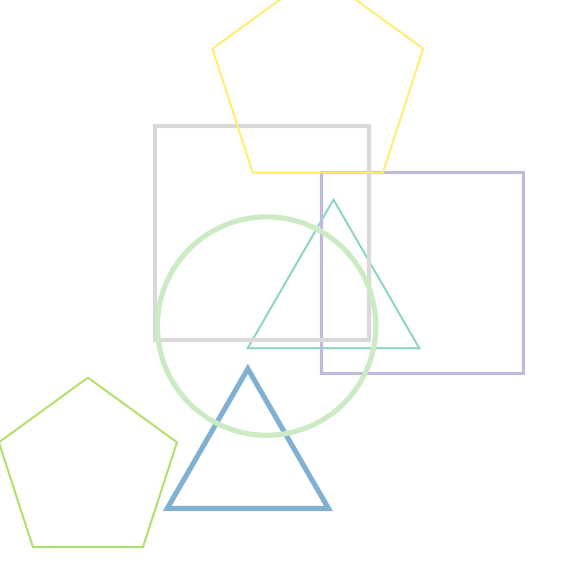[{"shape": "triangle", "thickness": 1, "radius": 0.86, "center": [0.577, 0.482]}, {"shape": "square", "thickness": 1.5, "radius": 0.87, "center": [0.73, 0.527]}, {"shape": "triangle", "thickness": 2.5, "radius": 0.81, "center": [0.429, 0.199]}, {"shape": "pentagon", "thickness": 1, "radius": 0.81, "center": [0.152, 0.183]}, {"shape": "square", "thickness": 2, "radius": 0.93, "center": [0.454, 0.596]}, {"shape": "circle", "thickness": 2.5, "radius": 0.95, "center": [0.462, 0.434]}, {"shape": "pentagon", "thickness": 1, "radius": 0.96, "center": [0.55, 0.856]}]